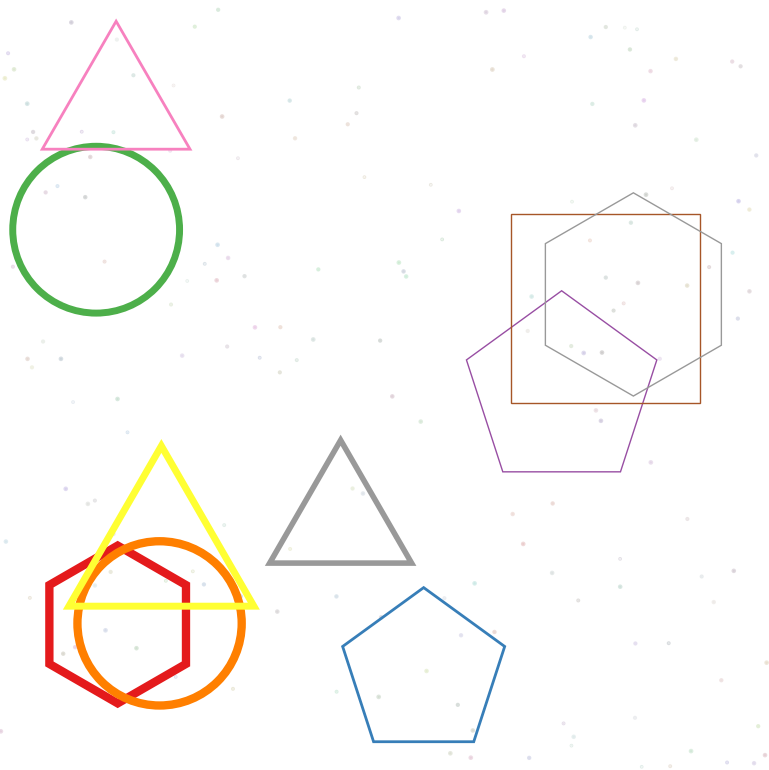[{"shape": "hexagon", "thickness": 3, "radius": 0.51, "center": [0.153, 0.189]}, {"shape": "pentagon", "thickness": 1, "radius": 0.55, "center": [0.55, 0.126]}, {"shape": "circle", "thickness": 2.5, "radius": 0.54, "center": [0.125, 0.702]}, {"shape": "pentagon", "thickness": 0.5, "radius": 0.65, "center": [0.729, 0.492]}, {"shape": "circle", "thickness": 3, "radius": 0.53, "center": [0.207, 0.19]}, {"shape": "triangle", "thickness": 2.5, "radius": 0.69, "center": [0.21, 0.282]}, {"shape": "square", "thickness": 0.5, "radius": 0.61, "center": [0.786, 0.6]}, {"shape": "triangle", "thickness": 1, "radius": 0.55, "center": [0.151, 0.862]}, {"shape": "hexagon", "thickness": 0.5, "radius": 0.66, "center": [0.823, 0.618]}, {"shape": "triangle", "thickness": 2, "radius": 0.53, "center": [0.442, 0.322]}]